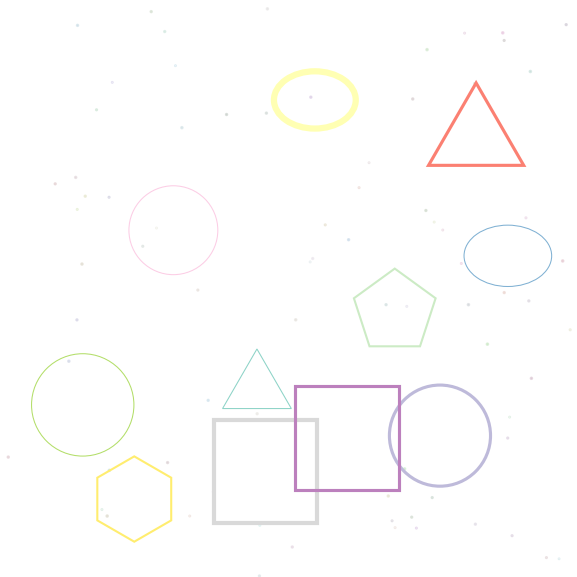[{"shape": "triangle", "thickness": 0.5, "radius": 0.34, "center": [0.445, 0.326]}, {"shape": "oval", "thickness": 3, "radius": 0.35, "center": [0.545, 0.826]}, {"shape": "circle", "thickness": 1.5, "radius": 0.44, "center": [0.762, 0.245]}, {"shape": "triangle", "thickness": 1.5, "radius": 0.48, "center": [0.824, 0.76]}, {"shape": "oval", "thickness": 0.5, "radius": 0.38, "center": [0.879, 0.556]}, {"shape": "circle", "thickness": 0.5, "radius": 0.44, "center": [0.143, 0.298]}, {"shape": "circle", "thickness": 0.5, "radius": 0.38, "center": [0.3, 0.6]}, {"shape": "square", "thickness": 2, "radius": 0.45, "center": [0.46, 0.183]}, {"shape": "square", "thickness": 1.5, "radius": 0.45, "center": [0.601, 0.241]}, {"shape": "pentagon", "thickness": 1, "radius": 0.37, "center": [0.684, 0.46]}, {"shape": "hexagon", "thickness": 1, "radius": 0.37, "center": [0.232, 0.135]}]